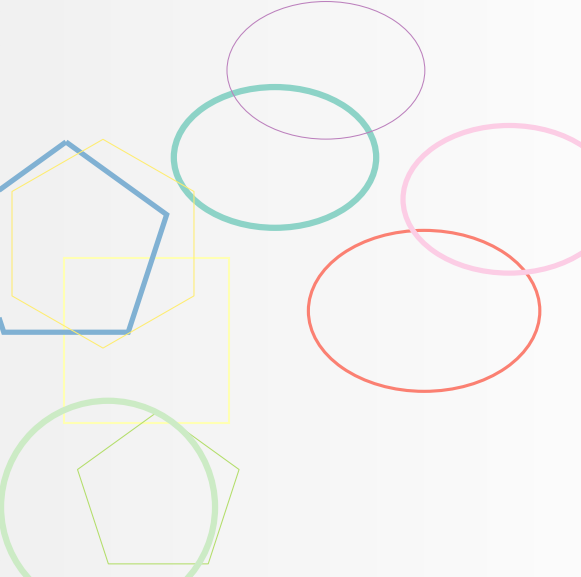[{"shape": "oval", "thickness": 3, "radius": 0.87, "center": [0.473, 0.727]}, {"shape": "square", "thickness": 1, "radius": 0.71, "center": [0.252, 0.41]}, {"shape": "oval", "thickness": 1.5, "radius": 1.0, "center": [0.73, 0.461]}, {"shape": "pentagon", "thickness": 2.5, "radius": 0.91, "center": [0.114, 0.571]}, {"shape": "pentagon", "thickness": 0.5, "radius": 0.73, "center": [0.272, 0.141]}, {"shape": "oval", "thickness": 2.5, "radius": 0.91, "center": [0.876, 0.654]}, {"shape": "oval", "thickness": 0.5, "radius": 0.85, "center": [0.561, 0.877]}, {"shape": "circle", "thickness": 3, "radius": 0.92, "center": [0.186, 0.121]}, {"shape": "hexagon", "thickness": 0.5, "radius": 0.9, "center": [0.177, 0.577]}]